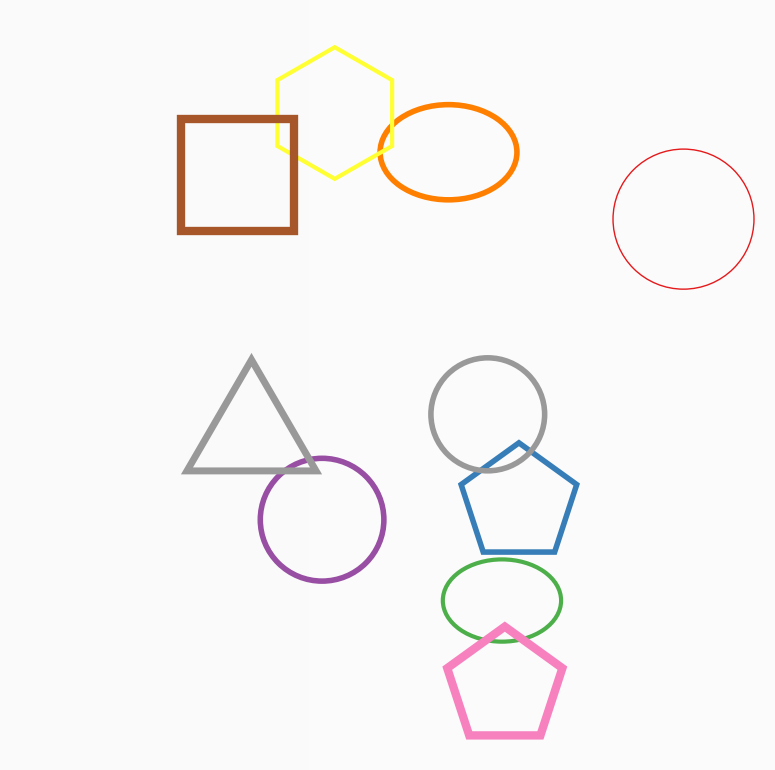[{"shape": "circle", "thickness": 0.5, "radius": 0.45, "center": [0.882, 0.715]}, {"shape": "pentagon", "thickness": 2, "radius": 0.39, "center": [0.67, 0.346]}, {"shape": "oval", "thickness": 1.5, "radius": 0.38, "center": [0.648, 0.22]}, {"shape": "circle", "thickness": 2, "radius": 0.4, "center": [0.416, 0.325]}, {"shape": "oval", "thickness": 2, "radius": 0.44, "center": [0.579, 0.802]}, {"shape": "hexagon", "thickness": 1.5, "radius": 0.43, "center": [0.432, 0.853]}, {"shape": "square", "thickness": 3, "radius": 0.36, "center": [0.306, 0.772]}, {"shape": "pentagon", "thickness": 3, "radius": 0.39, "center": [0.651, 0.108]}, {"shape": "circle", "thickness": 2, "radius": 0.37, "center": [0.629, 0.462]}, {"shape": "triangle", "thickness": 2.5, "radius": 0.48, "center": [0.325, 0.437]}]